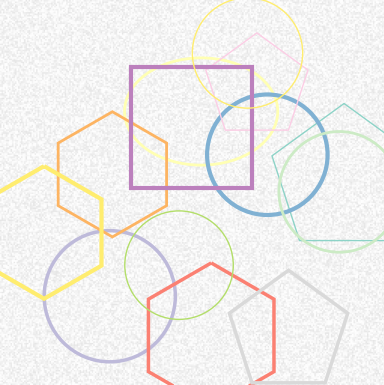[{"shape": "pentagon", "thickness": 1, "radius": 0.98, "center": [0.894, 0.534]}, {"shape": "oval", "thickness": 2, "radius": 0.99, "center": [0.522, 0.71]}, {"shape": "circle", "thickness": 2.5, "radius": 0.85, "center": [0.285, 0.231]}, {"shape": "hexagon", "thickness": 2.5, "radius": 0.94, "center": [0.549, 0.129]}, {"shape": "circle", "thickness": 3, "radius": 0.78, "center": [0.694, 0.598]}, {"shape": "hexagon", "thickness": 2, "radius": 0.81, "center": [0.292, 0.547]}, {"shape": "circle", "thickness": 1, "radius": 0.7, "center": [0.465, 0.311]}, {"shape": "pentagon", "thickness": 1, "radius": 0.7, "center": [0.667, 0.775]}, {"shape": "pentagon", "thickness": 2.5, "radius": 0.81, "center": [0.75, 0.136]}, {"shape": "square", "thickness": 3, "radius": 0.79, "center": [0.497, 0.669]}, {"shape": "circle", "thickness": 2, "radius": 0.78, "center": [0.881, 0.502]}, {"shape": "circle", "thickness": 1, "radius": 0.72, "center": [0.643, 0.862]}, {"shape": "hexagon", "thickness": 3, "radius": 0.86, "center": [0.114, 0.396]}]